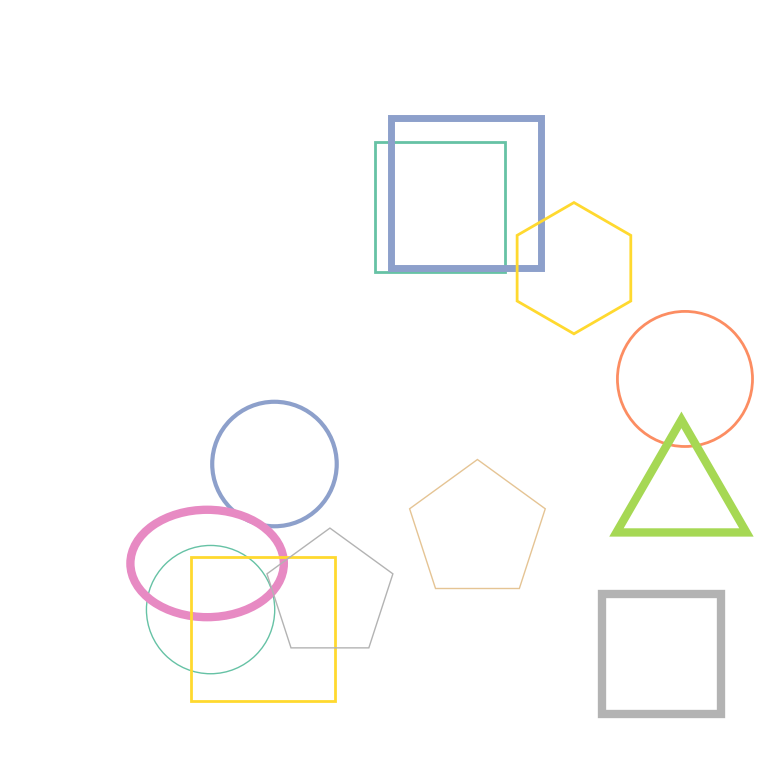[{"shape": "square", "thickness": 1, "radius": 0.42, "center": [0.571, 0.731]}, {"shape": "circle", "thickness": 0.5, "radius": 0.42, "center": [0.273, 0.208]}, {"shape": "circle", "thickness": 1, "radius": 0.44, "center": [0.89, 0.508]}, {"shape": "square", "thickness": 2.5, "radius": 0.49, "center": [0.605, 0.749]}, {"shape": "circle", "thickness": 1.5, "radius": 0.4, "center": [0.356, 0.397]}, {"shape": "oval", "thickness": 3, "radius": 0.5, "center": [0.269, 0.268]}, {"shape": "triangle", "thickness": 3, "radius": 0.49, "center": [0.885, 0.357]}, {"shape": "square", "thickness": 1, "radius": 0.47, "center": [0.342, 0.183]}, {"shape": "hexagon", "thickness": 1, "radius": 0.43, "center": [0.745, 0.652]}, {"shape": "pentagon", "thickness": 0.5, "radius": 0.46, "center": [0.62, 0.311]}, {"shape": "square", "thickness": 3, "radius": 0.39, "center": [0.859, 0.151]}, {"shape": "pentagon", "thickness": 0.5, "radius": 0.43, "center": [0.428, 0.228]}]